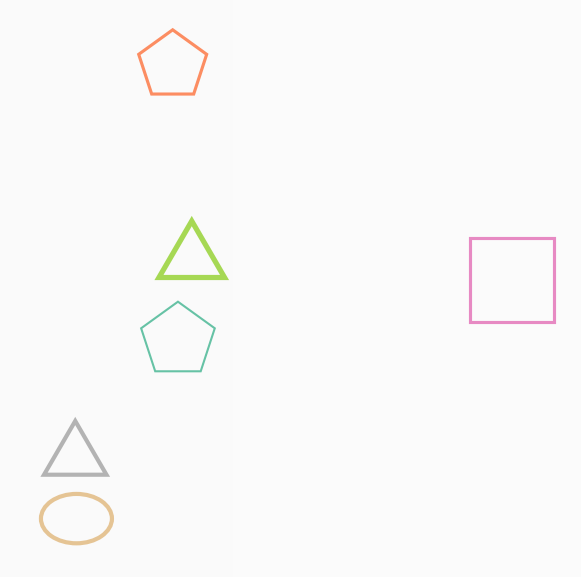[{"shape": "pentagon", "thickness": 1, "radius": 0.33, "center": [0.306, 0.41]}, {"shape": "pentagon", "thickness": 1.5, "radius": 0.31, "center": [0.297, 0.886]}, {"shape": "square", "thickness": 1.5, "radius": 0.36, "center": [0.881, 0.514]}, {"shape": "triangle", "thickness": 2.5, "radius": 0.33, "center": [0.33, 0.551]}, {"shape": "oval", "thickness": 2, "radius": 0.31, "center": [0.132, 0.101]}, {"shape": "triangle", "thickness": 2, "radius": 0.31, "center": [0.129, 0.208]}]